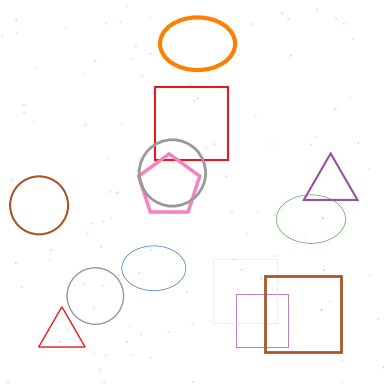[{"shape": "square", "thickness": 1.5, "radius": 0.47, "center": [0.497, 0.68]}, {"shape": "triangle", "thickness": 1, "radius": 0.35, "center": [0.161, 0.133]}, {"shape": "oval", "thickness": 0.5, "radius": 0.42, "center": [0.4, 0.303]}, {"shape": "oval", "thickness": 0.5, "radius": 0.45, "center": [0.808, 0.431]}, {"shape": "triangle", "thickness": 1.5, "radius": 0.4, "center": [0.859, 0.521]}, {"shape": "square", "thickness": 0.5, "radius": 0.34, "center": [0.681, 0.167]}, {"shape": "oval", "thickness": 3, "radius": 0.49, "center": [0.513, 0.886]}, {"shape": "square", "thickness": 0.5, "radius": 0.42, "center": [0.636, 0.244]}, {"shape": "circle", "thickness": 1.5, "radius": 0.38, "center": [0.102, 0.467]}, {"shape": "square", "thickness": 2, "radius": 0.49, "center": [0.786, 0.183]}, {"shape": "pentagon", "thickness": 2.5, "radius": 0.42, "center": [0.439, 0.517]}, {"shape": "circle", "thickness": 1, "radius": 0.37, "center": [0.248, 0.231]}, {"shape": "circle", "thickness": 2, "radius": 0.43, "center": [0.448, 0.551]}]